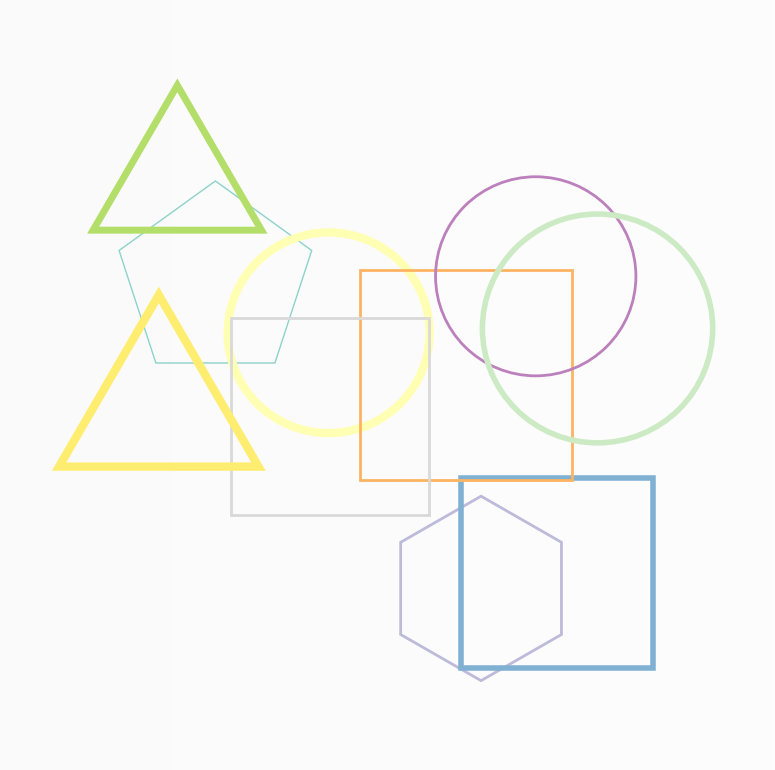[{"shape": "pentagon", "thickness": 0.5, "radius": 0.65, "center": [0.278, 0.634]}, {"shape": "circle", "thickness": 3, "radius": 0.65, "center": [0.424, 0.568]}, {"shape": "hexagon", "thickness": 1, "radius": 0.6, "center": [0.621, 0.236]}, {"shape": "square", "thickness": 2, "radius": 0.62, "center": [0.718, 0.256]}, {"shape": "square", "thickness": 1, "radius": 0.68, "center": [0.601, 0.513]}, {"shape": "triangle", "thickness": 2.5, "radius": 0.63, "center": [0.229, 0.764]}, {"shape": "square", "thickness": 1, "radius": 0.64, "center": [0.426, 0.459]}, {"shape": "circle", "thickness": 1, "radius": 0.65, "center": [0.691, 0.641]}, {"shape": "circle", "thickness": 2, "radius": 0.74, "center": [0.771, 0.573]}, {"shape": "triangle", "thickness": 3, "radius": 0.74, "center": [0.205, 0.468]}]